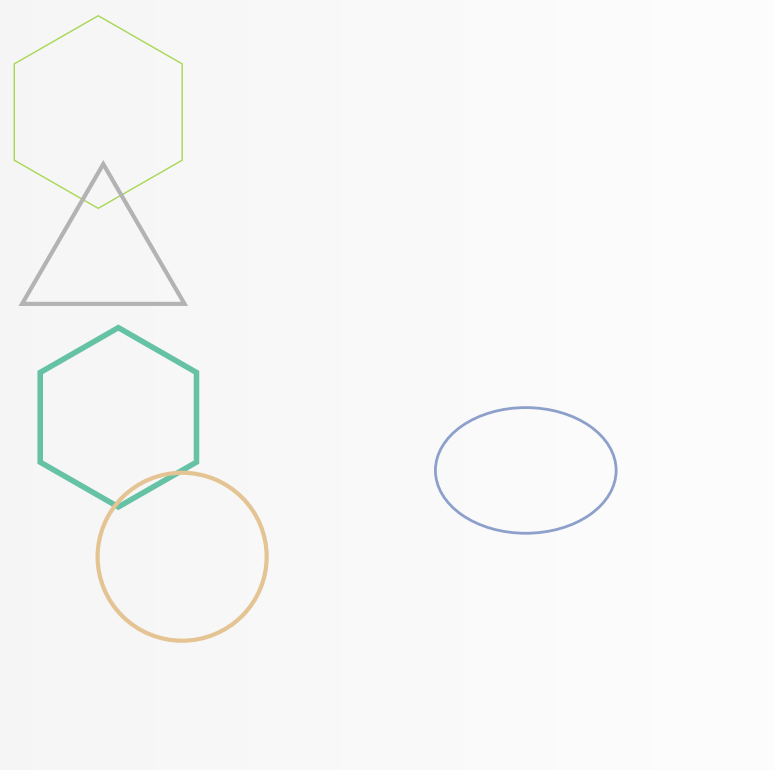[{"shape": "hexagon", "thickness": 2, "radius": 0.58, "center": [0.153, 0.458]}, {"shape": "oval", "thickness": 1, "radius": 0.58, "center": [0.678, 0.389]}, {"shape": "hexagon", "thickness": 0.5, "radius": 0.63, "center": [0.127, 0.854]}, {"shape": "circle", "thickness": 1.5, "radius": 0.55, "center": [0.235, 0.277]}, {"shape": "triangle", "thickness": 1.5, "radius": 0.61, "center": [0.133, 0.666]}]